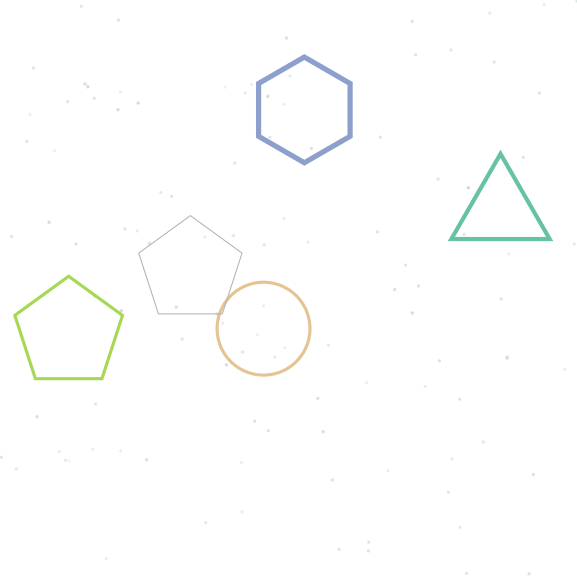[{"shape": "triangle", "thickness": 2, "radius": 0.49, "center": [0.867, 0.634]}, {"shape": "hexagon", "thickness": 2.5, "radius": 0.46, "center": [0.527, 0.809]}, {"shape": "pentagon", "thickness": 1.5, "radius": 0.49, "center": [0.119, 0.423]}, {"shape": "circle", "thickness": 1.5, "radius": 0.4, "center": [0.456, 0.43]}, {"shape": "pentagon", "thickness": 0.5, "radius": 0.47, "center": [0.33, 0.532]}]